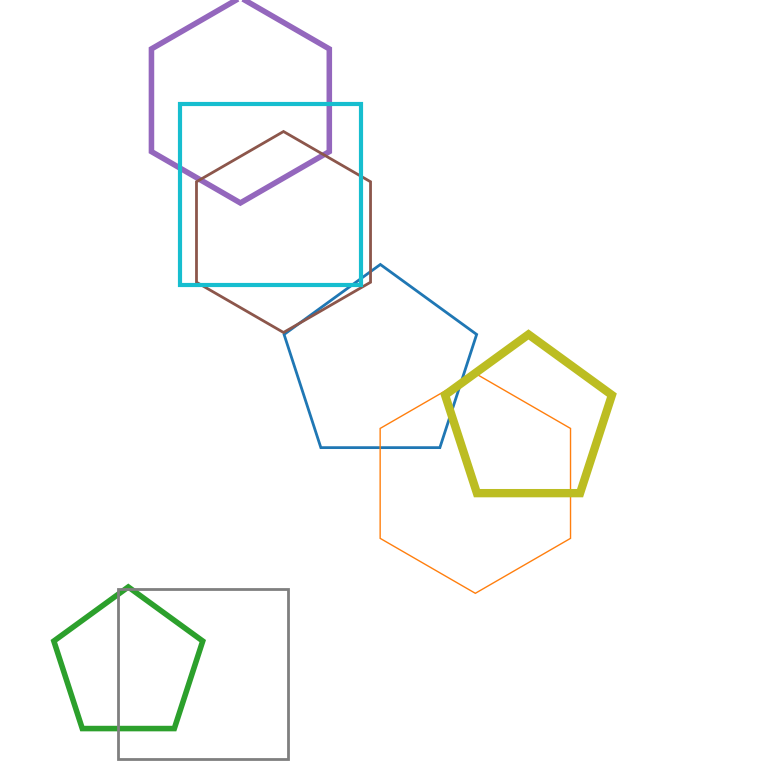[{"shape": "pentagon", "thickness": 1, "radius": 0.66, "center": [0.494, 0.525]}, {"shape": "hexagon", "thickness": 0.5, "radius": 0.71, "center": [0.617, 0.372]}, {"shape": "pentagon", "thickness": 2, "radius": 0.51, "center": [0.167, 0.136]}, {"shape": "hexagon", "thickness": 2, "radius": 0.67, "center": [0.312, 0.87]}, {"shape": "hexagon", "thickness": 1, "radius": 0.65, "center": [0.368, 0.699]}, {"shape": "square", "thickness": 1, "radius": 0.55, "center": [0.263, 0.125]}, {"shape": "pentagon", "thickness": 3, "radius": 0.57, "center": [0.686, 0.452]}, {"shape": "square", "thickness": 1.5, "radius": 0.59, "center": [0.351, 0.748]}]